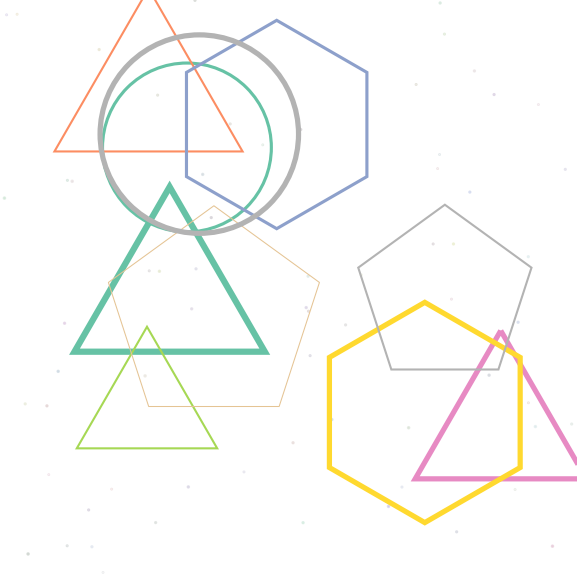[{"shape": "triangle", "thickness": 3, "radius": 0.95, "center": [0.294, 0.485]}, {"shape": "circle", "thickness": 1.5, "radius": 0.73, "center": [0.324, 0.744]}, {"shape": "triangle", "thickness": 1, "radius": 0.94, "center": [0.257, 0.831]}, {"shape": "hexagon", "thickness": 1.5, "radius": 0.9, "center": [0.479, 0.784]}, {"shape": "triangle", "thickness": 2.5, "radius": 0.86, "center": [0.867, 0.256]}, {"shape": "triangle", "thickness": 1, "radius": 0.7, "center": [0.255, 0.293]}, {"shape": "hexagon", "thickness": 2.5, "radius": 0.95, "center": [0.736, 0.285]}, {"shape": "pentagon", "thickness": 0.5, "radius": 0.96, "center": [0.37, 0.451]}, {"shape": "pentagon", "thickness": 1, "radius": 0.79, "center": [0.77, 0.487]}, {"shape": "circle", "thickness": 2.5, "radius": 0.86, "center": [0.345, 0.767]}]